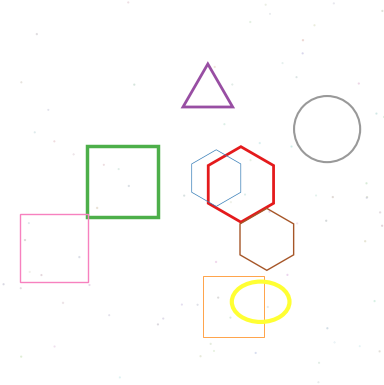[{"shape": "hexagon", "thickness": 2, "radius": 0.49, "center": [0.626, 0.521]}, {"shape": "hexagon", "thickness": 0.5, "radius": 0.37, "center": [0.562, 0.537]}, {"shape": "square", "thickness": 2.5, "radius": 0.47, "center": [0.318, 0.529]}, {"shape": "triangle", "thickness": 2, "radius": 0.37, "center": [0.54, 0.759]}, {"shape": "square", "thickness": 0.5, "radius": 0.4, "center": [0.607, 0.204]}, {"shape": "oval", "thickness": 3, "radius": 0.37, "center": [0.677, 0.216]}, {"shape": "hexagon", "thickness": 1, "radius": 0.4, "center": [0.693, 0.378]}, {"shape": "square", "thickness": 1, "radius": 0.44, "center": [0.14, 0.355]}, {"shape": "circle", "thickness": 1.5, "radius": 0.43, "center": [0.85, 0.665]}]